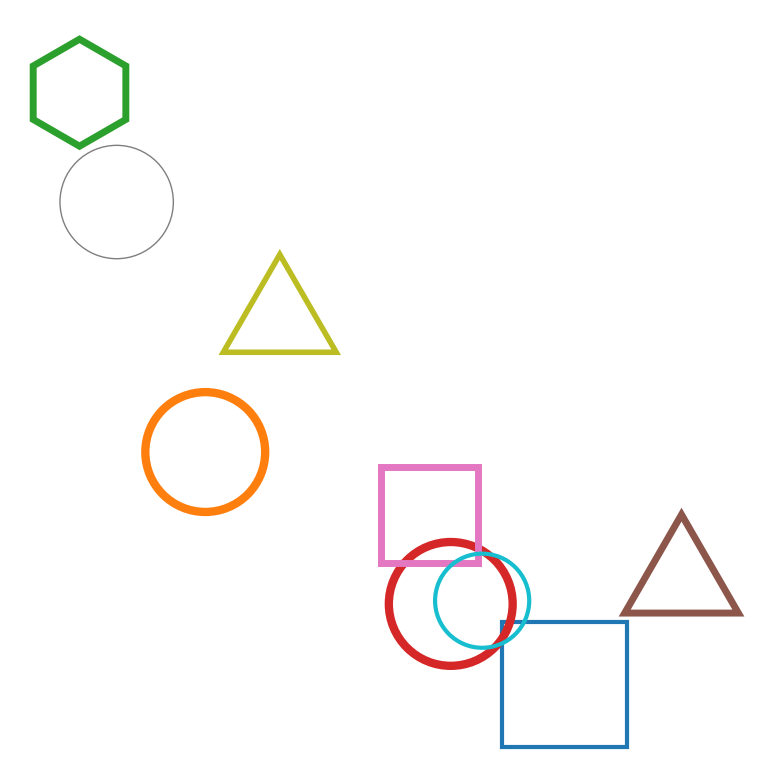[{"shape": "square", "thickness": 1.5, "radius": 0.41, "center": [0.733, 0.111]}, {"shape": "circle", "thickness": 3, "radius": 0.39, "center": [0.267, 0.413]}, {"shape": "hexagon", "thickness": 2.5, "radius": 0.35, "center": [0.103, 0.88]}, {"shape": "circle", "thickness": 3, "radius": 0.4, "center": [0.585, 0.216]}, {"shape": "triangle", "thickness": 2.5, "radius": 0.43, "center": [0.885, 0.246]}, {"shape": "square", "thickness": 2.5, "radius": 0.31, "center": [0.558, 0.331]}, {"shape": "circle", "thickness": 0.5, "radius": 0.37, "center": [0.152, 0.738]}, {"shape": "triangle", "thickness": 2, "radius": 0.42, "center": [0.363, 0.585]}, {"shape": "circle", "thickness": 1.5, "radius": 0.31, "center": [0.626, 0.22]}]